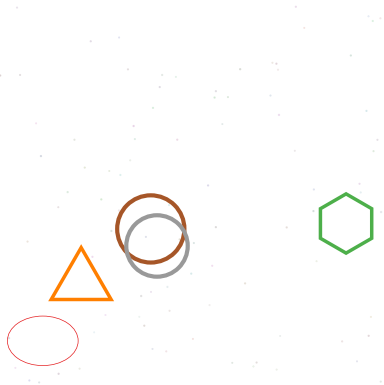[{"shape": "oval", "thickness": 0.5, "radius": 0.46, "center": [0.111, 0.115]}, {"shape": "hexagon", "thickness": 2.5, "radius": 0.38, "center": [0.899, 0.419]}, {"shape": "triangle", "thickness": 2.5, "radius": 0.45, "center": [0.211, 0.267]}, {"shape": "circle", "thickness": 3, "radius": 0.44, "center": [0.392, 0.405]}, {"shape": "circle", "thickness": 3, "radius": 0.4, "center": [0.408, 0.361]}]